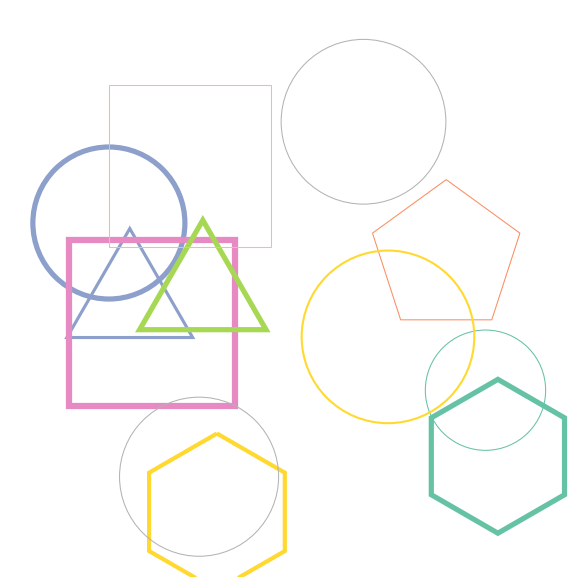[{"shape": "hexagon", "thickness": 2.5, "radius": 0.67, "center": [0.862, 0.209]}, {"shape": "circle", "thickness": 0.5, "radius": 0.52, "center": [0.841, 0.323]}, {"shape": "pentagon", "thickness": 0.5, "radius": 0.67, "center": [0.773, 0.554]}, {"shape": "triangle", "thickness": 1.5, "radius": 0.63, "center": [0.225, 0.478]}, {"shape": "circle", "thickness": 2.5, "radius": 0.66, "center": [0.189, 0.613]}, {"shape": "square", "thickness": 3, "radius": 0.72, "center": [0.263, 0.441]}, {"shape": "triangle", "thickness": 2.5, "radius": 0.63, "center": [0.351, 0.491]}, {"shape": "hexagon", "thickness": 2, "radius": 0.68, "center": [0.376, 0.113]}, {"shape": "circle", "thickness": 1, "radius": 0.75, "center": [0.672, 0.416]}, {"shape": "square", "thickness": 0.5, "radius": 0.7, "center": [0.329, 0.711]}, {"shape": "circle", "thickness": 0.5, "radius": 0.69, "center": [0.345, 0.174]}, {"shape": "circle", "thickness": 0.5, "radius": 0.71, "center": [0.629, 0.788]}]